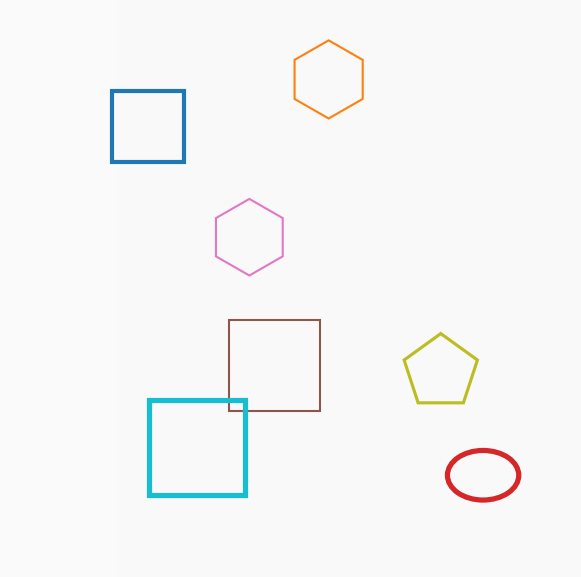[{"shape": "square", "thickness": 2, "radius": 0.31, "center": [0.254, 0.78]}, {"shape": "hexagon", "thickness": 1, "radius": 0.34, "center": [0.565, 0.862]}, {"shape": "oval", "thickness": 2.5, "radius": 0.31, "center": [0.831, 0.176]}, {"shape": "square", "thickness": 1, "radius": 0.39, "center": [0.472, 0.366]}, {"shape": "hexagon", "thickness": 1, "radius": 0.33, "center": [0.429, 0.588]}, {"shape": "pentagon", "thickness": 1.5, "radius": 0.33, "center": [0.758, 0.355]}, {"shape": "square", "thickness": 2.5, "radius": 0.41, "center": [0.338, 0.224]}]